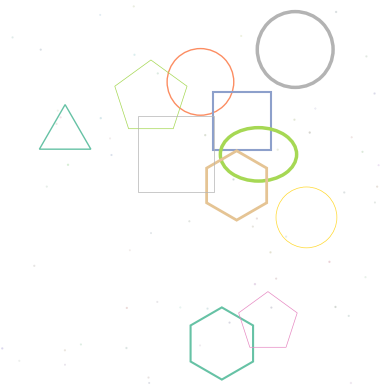[{"shape": "hexagon", "thickness": 1.5, "radius": 0.47, "center": [0.576, 0.108]}, {"shape": "triangle", "thickness": 1, "radius": 0.39, "center": [0.169, 0.651]}, {"shape": "circle", "thickness": 1, "radius": 0.43, "center": [0.521, 0.787]}, {"shape": "square", "thickness": 1.5, "radius": 0.38, "center": [0.628, 0.686]}, {"shape": "pentagon", "thickness": 0.5, "radius": 0.4, "center": [0.696, 0.163]}, {"shape": "pentagon", "thickness": 0.5, "radius": 0.49, "center": [0.392, 0.746]}, {"shape": "oval", "thickness": 2.5, "radius": 0.5, "center": [0.671, 0.599]}, {"shape": "circle", "thickness": 0.5, "radius": 0.4, "center": [0.796, 0.435]}, {"shape": "hexagon", "thickness": 2, "radius": 0.45, "center": [0.615, 0.518]}, {"shape": "square", "thickness": 0.5, "radius": 0.49, "center": [0.457, 0.6]}, {"shape": "circle", "thickness": 2.5, "radius": 0.49, "center": [0.767, 0.871]}]